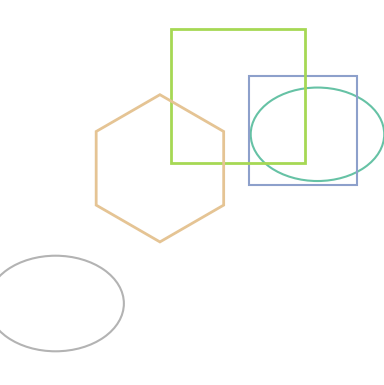[{"shape": "oval", "thickness": 1.5, "radius": 0.87, "center": [0.825, 0.651]}, {"shape": "square", "thickness": 1.5, "radius": 0.7, "center": [0.787, 0.661]}, {"shape": "square", "thickness": 2, "radius": 0.87, "center": [0.618, 0.751]}, {"shape": "hexagon", "thickness": 2, "radius": 0.96, "center": [0.415, 0.563]}, {"shape": "oval", "thickness": 1.5, "radius": 0.89, "center": [0.144, 0.212]}]